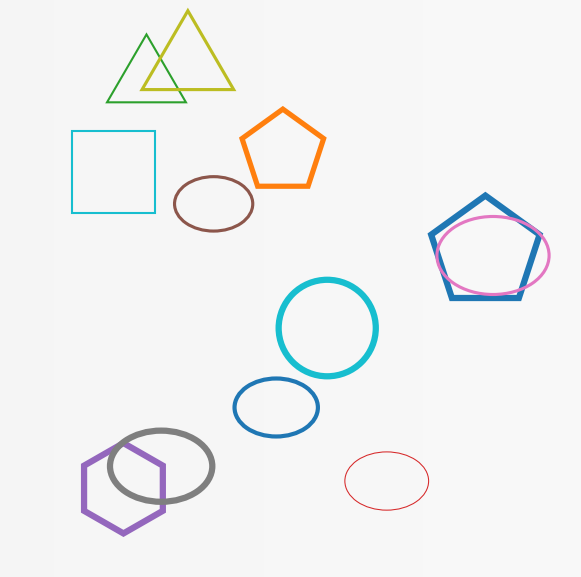[{"shape": "pentagon", "thickness": 3, "radius": 0.49, "center": [0.835, 0.562]}, {"shape": "oval", "thickness": 2, "radius": 0.36, "center": [0.475, 0.294]}, {"shape": "pentagon", "thickness": 2.5, "radius": 0.37, "center": [0.487, 0.736]}, {"shape": "triangle", "thickness": 1, "radius": 0.39, "center": [0.252, 0.861]}, {"shape": "oval", "thickness": 0.5, "radius": 0.36, "center": [0.665, 0.166]}, {"shape": "hexagon", "thickness": 3, "radius": 0.39, "center": [0.212, 0.154]}, {"shape": "oval", "thickness": 1.5, "radius": 0.34, "center": [0.368, 0.646]}, {"shape": "oval", "thickness": 1.5, "radius": 0.48, "center": [0.848, 0.557]}, {"shape": "oval", "thickness": 3, "radius": 0.44, "center": [0.277, 0.192]}, {"shape": "triangle", "thickness": 1.5, "radius": 0.45, "center": [0.323, 0.89]}, {"shape": "square", "thickness": 1, "radius": 0.35, "center": [0.195, 0.701]}, {"shape": "circle", "thickness": 3, "radius": 0.42, "center": [0.563, 0.431]}]